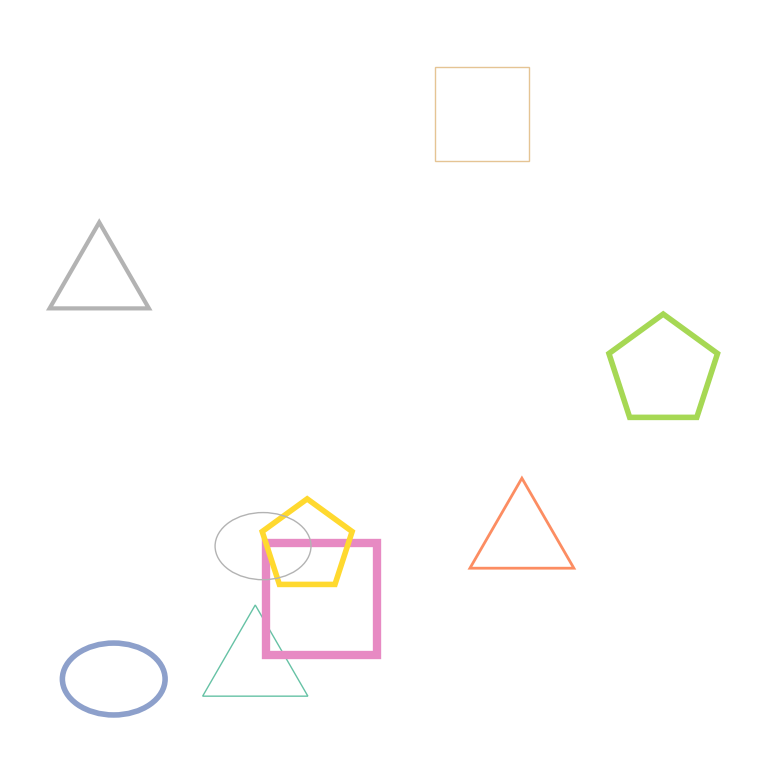[{"shape": "triangle", "thickness": 0.5, "radius": 0.39, "center": [0.332, 0.135]}, {"shape": "triangle", "thickness": 1, "radius": 0.39, "center": [0.678, 0.301]}, {"shape": "oval", "thickness": 2, "radius": 0.33, "center": [0.148, 0.118]}, {"shape": "square", "thickness": 3, "radius": 0.36, "center": [0.418, 0.222]}, {"shape": "pentagon", "thickness": 2, "radius": 0.37, "center": [0.861, 0.518]}, {"shape": "pentagon", "thickness": 2, "radius": 0.31, "center": [0.399, 0.291]}, {"shape": "square", "thickness": 0.5, "radius": 0.31, "center": [0.626, 0.852]}, {"shape": "triangle", "thickness": 1.5, "radius": 0.37, "center": [0.129, 0.637]}, {"shape": "oval", "thickness": 0.5, "radius": 0.31, "center": [0.342, 0.291]}]